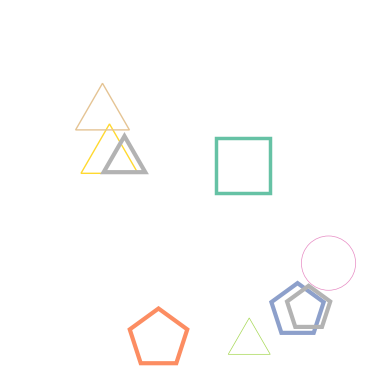[{"shape": "square", "thickness": 2.5, "radius": 0.35, "center": [0.631, 0.57]}, {"shape": "pentagon", "thickness": 3, "radius": 0.39, "center": [0.412, 0.12]}, {"shape": "pentagon", "thickness": 3, "radius": 0.36, "center": [0.773, 0.193]}, {"shape": "circle", "thickness": 0.5, "radius": 0.35, "center": [0.853, 0.317]}, {"shape": "triangle", "thickness": 0.5, "radius": 0.32, "center": [0.647, 0.111]}, {"shape": "triangle", "thickness": 1, "radius": 0.43, "center": [0.284, 0.593]}, {"shape": "triangle", "thickness": 1, "radius": 0.4, "center": [0.266, 0.703]}, {"shape": "triangle", "thickness": 3, "radius": 0.31, "center": [0.323, 0.584]}, {"shape": "pentagon", "thickness": 3, "radius": 0.3, "center": [0.802, 0.199]}]